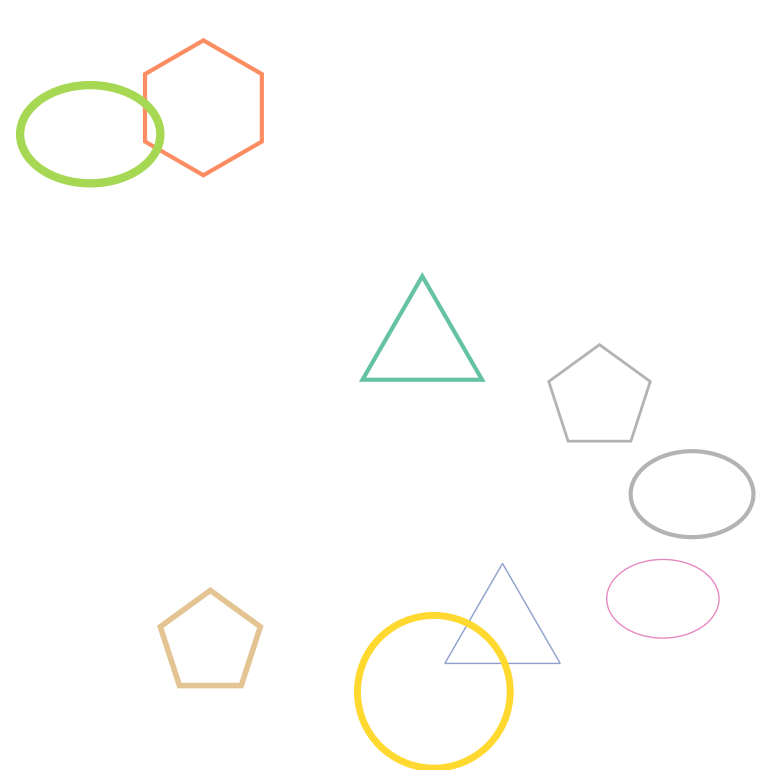[{"shape": "triangle", "thickness": 1.5, "radius": 0.45, "center": [0.548, 0.552]}, {"shape": "hexagon", "thickness": 1.5, "radius": 0.44, "center": [0.264, 0.86]}, {"shape": "triangle", "thickness": 0.5, "radius": 0.43, "center": [0.653, 0.182]}, {"shape": "oval", "thickness": 0.5, "radius": 0.36, "center": [0.861, 0.222]}, {"shape": "oval", "thickness": 3, "radius": 0.46, "center": [0.117, 0.826]}, {"shape": "circle", "thickness": 2.5, "radius": 0.5, "center": [0.563, 0.102]}, {"shape": "pentagon", "thickness": 2, "radius": 0.34, "center": [0.273, 0.165]}, {"shape": "oval", "thickness": 1.5, "radius": 0.4, "center": [0.899, 0.358]}, {"shape": "pentagon", "thickness": 1, "radius": 0.35, "center": [0.779, 0.483]}]